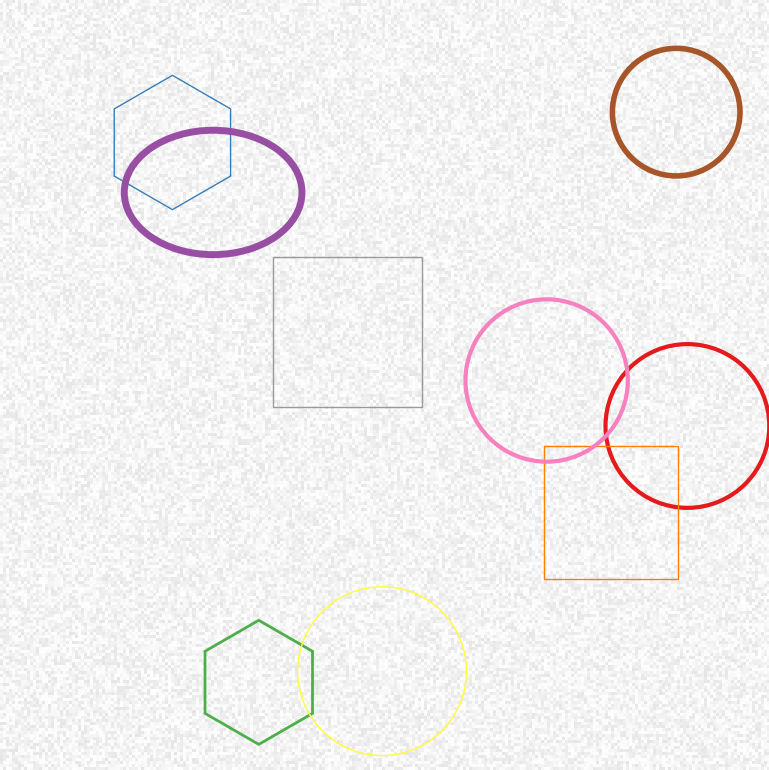[{"shape": "circle", "thickness": 1.5, "radius": 0.53, "center": [0.893, 0.447]}, {"shape": "hexagon", "thickness": 0.5, "radius": 0.44, "center": [0.224, 0.815]}, {"shape": "hexagon", "thickness": 1, "radius": 0.4, "center": [0.336, 0.114]}, {"shape": "oval", "thickness": 2.5, "radius": 0.58, "center": [0.277, 0.75]}, {"shape": "square", "thickness": 0.5, "radius": 0.43, "center": [0.793, 0.335]}, {"shape": "circle", "thickness": 0.5, "radius": 0.55, "center": [0.496, 0.128]}, {"shape": "circle", "thickness": 2, "radius": 0.41, "center": [0.878, 0.854]}, {"shape": "circle", "thickness": 1.5, "radius": 0.53, "center": [0.71, 0.506]}, {"shape": "square", "thickness": 0.5, "radius": 0.49, "center": [0.451, 0.569]}]